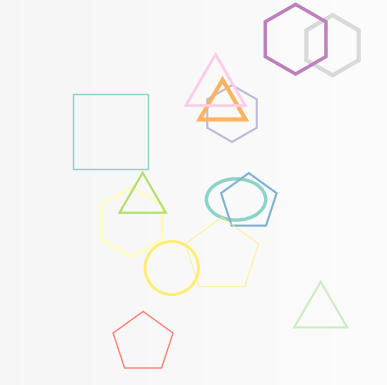[{"shape": "oval", "thickness": 2.5, "radius": 0.38, "center": [0.609, 0.482]}, {"shape": "square", "thickness": 1, "radius": 0.49, "center": [0.285, 0.658]}, {"shape": "hexagon", "thickness": 1.5, "radius": 0.45, "center": [0.34, 0.423]}, {"shape": "hexagon", "thickness": 1.5, "radius": 0.37, "center": [0.599, 0.705]}, {"shape": "pentagon", "thickness": 1, "radius": 0.41, "center": [0.369, 0.11]}, {"shape": "pentagon", "thickness": 1.5, "radius": 0.38, "center": [0.642, 0.475]}, {"shape": "triangle", "thickness": 3, "radius": 0.34, "center": [0.574, 0.724]}, {"shape": "triangle", "thickness": 1.5, "radius": 0.35, "center": [0.368, 0.482]}, {"shape": "triangle", "thickness": 2, "radius": 0.44, "center": [0.556, 0.77]}, {"shape": "hexagon", "thickness": 3, "radius": 0.39, "center": [0.858, 0.883]}, {"shape": "hexagon", "thickness": 2.5, "radius": 0.45, "center": [0.763, 0.898]}, {"shape": "triangle", "thickness": 1.5, "radius": 0.39, "center": [0.828, 0.189]}, {"shape": "circle", "thickness": 2, "radius": 0.35, "center": [0.443, 0.304]}, {"shape": "pentagon", "thickness": 0.5, "radius": 0.5, "center": [0.573, 0.336]}]